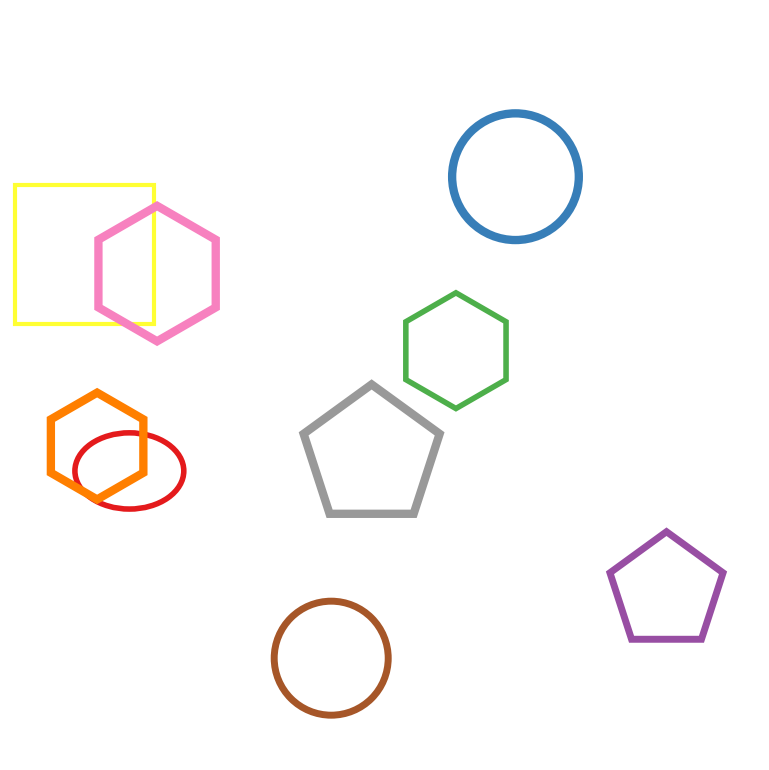[{"shape": "oval", "thickness": 2, "radius": 0.35, "center": [0.168, 0.388]}, {"shape": "circle", "thickness": 3, "radius": 0.41, "center": [0.669, 0.771]}, {"shape": "hexagon", "thickness": 2, "radius": 0.38, "center": [0.592, 0.545]}, {"shape": "pentagon", "thickness": 2.5, "radius": 0.39, "center": [0.866, 0.232]}, {"shape": "hexagon", "thickness": 3, "radius": 0.35, "center": [0.126, 0.421]}, {"shape": "square", "thickness": 1.5, "radius": 0.45, "center": [0.11, 0.669]}, {"shape": "circle", "thickness": 2.5, "radius": 0.37, "center": [0.43, 0.145]}, {"shape": "hexagon", "thickness": 3, "radius": 0.44, "center": [0.204, 0.645]}, {"shape": "pentagon", "thickness": 3, "radius": 0.46, "center": [0.483, 0.408]}]